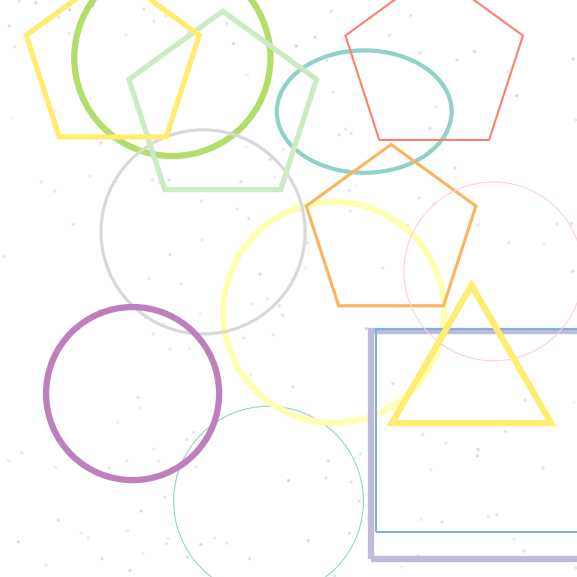[{"shape": "oval", "thickness": 2, "radius": 0.76, "center": [0.631, 0.806]}, {"shape": "circle", "thickness": 0.5, "radius": 0.82, "center": [0.465, 0.131]}, {"shape": "circle", "thickness": 3, "radius": 0.96, "center": [0.578, 0.458]}, {"shape": "square", "thickness": 3, "radius": 0.99, "center": [0.84, 0.228]}, {"shape": "pentagon", "thickness": 1, "radius": 0.81, "center": [0.752, 0.888]}, {"shape": "square", "thickness": 1, "radius": 0.88, "center": [0.827, 0.253]}, {"shape": "pentagon", "thickness": 1.5, "radius": 0.77, "center": [0.677, 0.595]}, {"shape": "circle", "thickness": 3, "radius": 0.85, "center": [0.298, 0.899]}, {"shape": "circle", "thickness": 0.5, "radius": 0.77, "center": [0.854, 0.529]}, {"shape": "circle", "thickness": 1.5, "radius": 0.88, "center": [0.352, 0.598]}, {"shape": "circle", "thickness": 3, "radius": 0.75, "center": [0.23, 0.318]}, {"shape": "pentagon", "thickness": 2.5, "radius": 0.85, "center": [0.386, 0.809]}, {"shape": "pentagon", "thickness": 2.5, "radius": 0.79, "center": [0.195, 0.889]}, {"shape": "triangle", "thickness": 3, "radius": 0.8, "center": [0.816, 0.346]}]